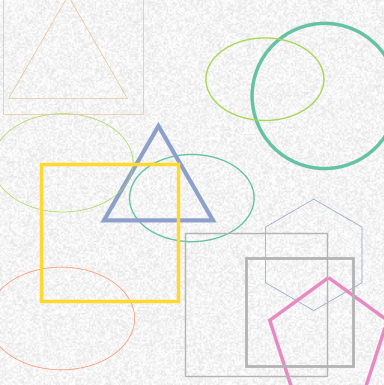[{"shape": "oval", "thickness": 1, "radius": 0.81, "center": [0.498, 0.486]}, {"shape": "circle", "thickness": 2.5, "radius": 0.94, "center": [0.843, 0.751]}, {"shape": "oval", "thickness": 0.5, "radius": 0.95, "center": [0.159, 0.173]}, {"shape": "hexagon", "thickness": 0.5, "radius": 0.72, "center": [0.815, 0.338]}, {"shape": "triangle", "thickness": 3, "radius": 0.82, "center": [0.412, 0.509]}, {"shape": "pentagon", "thickness": 2.5, "radius": 0.8, "center": [0.853, 0.118]}, {"shape": "oval", "thickness": 1, "radius": 0.77, "center": [0.688, 0.794]}, {"shape": "oval", "thickness": 0.5, "radius": 0.91, "center": [0.163, 0.577]}, {"shape": "square", "thickness": 2.5, "radius": 0.89, "center": [0.284, 0.396]}, {"shape": "square", "thickness": 0.5, "radius": 0.91, "center": [0.19, 0.886]}, {"shape": "triangle", "thickness": 0.5, "radius": 0.89, "center": [0.177, 0.833]}, {"shape": "square", "thickness": 2, "radius": 0.7, "center": [0.778, 0.19]}, {"shape": "square", "thickness": 1, "radius": 0.92, "center": [0.665, 0.209]}]